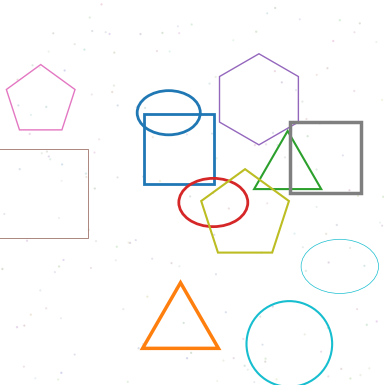[{"shape": "oval", "thickness": 2, "radius": 0.41, "center": [0.438, 0.707]}, {"shape": "square", "thickness": 2, "radius": 0.46, "center": [0.465, 0.612]}, {"shape": "triangle", "thickness": 2.5, "radius": 0.57, "center": [0.469, 0.152]}, {"shape": "triangle", "thickness": 1.5, "radius": 0.5, "center": [0.747, 0.559]}, {"shape": "oval", "thickness": 2, "radius": 0.45, "center": [0.554, 0.474]}, {"shape": "hexagon", "thickness": 1, "radius": 0.59, "center": [0.673, 0.742]}, {"shape": "square", "thickness": 0.5, "radius": 0.58, "center": [0.113, 0.496]}, {"shape": "pentagon", "thickness": 1, "radius": 0.47, "center": [0.106, 0.739]}, {"shape": "square", "thickness": 2.5, "radius": 0.46, "center": [0.846, 0.591]}, {"shape": "pentagon", "thickness": 1.5, "radius": 0.6, "center": [0.637, 0.441]}, {"shape": "circle", "thickness": 1.5, "radius": 0.56, "center": [0.751, 0.107]}, {"shape": "oval", "thickness": 0.5, "radius": 0.5, "center": [0.883, 0.308]}]